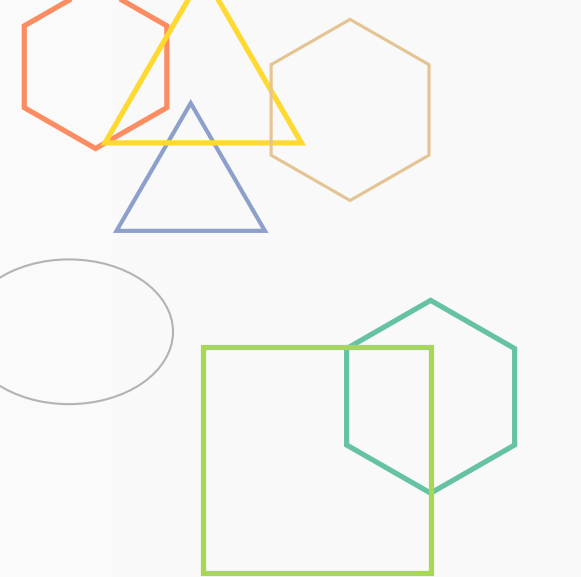[{"shape": "hexagon", "thickness": 2.5, "radius": 0.83, "center": [0.741, 0.312]}, {"shape": "hexagon", "thickness": 2.5, "radius": 0.71, "center": [0.164, 0.884]}, {"shape": "triangle", "thickness": 2, "radius": 0.74, "center": [0.328, 0.673]}, {"shape": "square", "thickness": 2.5, "radius": 0.98, "center": [0.545, 0.202]}, {"shape": "triangle", "thickness": 2.5, "radius": 0.98, "center": [0.35, 0.849]}, {"shape": "hexagon", "thickness": 1.5, "radius": 0.78, "center": [0.602, 0.809]}, {"shape": "oval", "thickness": 1, "radius": 0.9, "center": [0.119, 0.425]}]